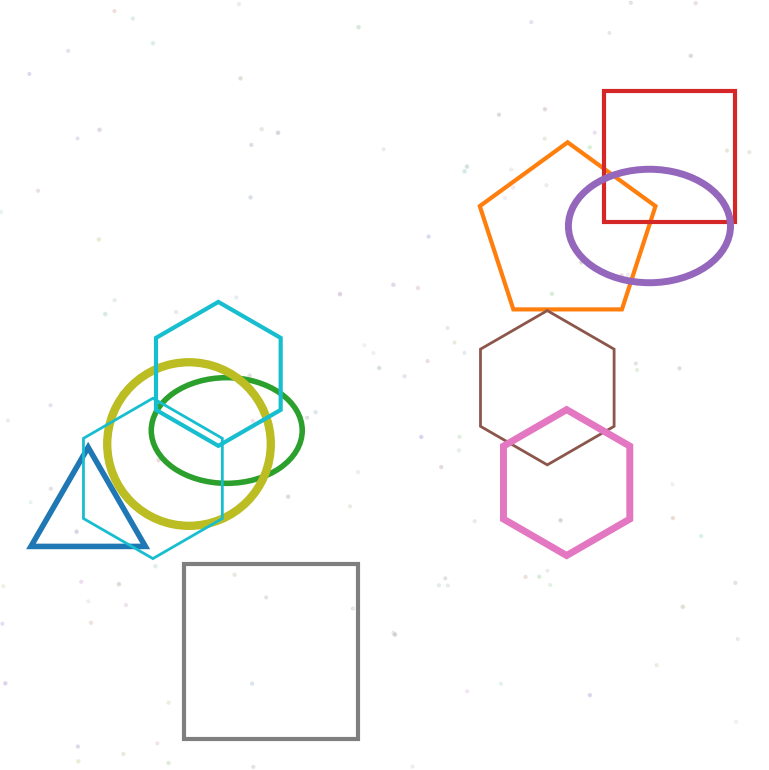[{"shape": "triangle", "thickness": 2, "radius": 0.43, "center": [0.114, 0.333]}, {"shape": "pentagon", "thickness": 1.5, "radius": 0.6, "center": [0.737, 0.695]}, {"shape": "oval", "thickness": 2, "radius": 0.49, "center": [0.294, 0.441]}, {"shape": "square", "thickness": 1.5, "radius": 0.42, "center": [0.87, 0.796]}, {"shape": "oval", "thickness": 2.5, "radius": 0.53, "center": [0.843, 0.707]}, {"shape": "hexagon", "thickness": 1, "radius": 0.5, "center": [0.711, 0.496]}, {"shape": "hexagon", "thickness": 2.5, "radius": 0.47, "center": [0.736, 0.373]}, {"shape": "square", "thickness": 1.5, "radius": 0.57, "center": [0.352, 0.154]}, {"shape": "circle", "thickness": 3, "radius": 0.53, "center": [0.245, 0.423]}, {"shape": "hexagon", "thickness": 1.5, "radius": 0.47, "center": [0.284, 0.514]}, {"shape": "hexagon", "thickness": 1, "radius": 0.52, "center": [0.199, 0.379]}]